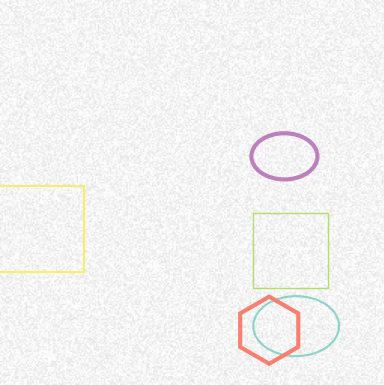[{"shape": "oval", "thickness": 1.5, "radius": 0.56, "center": [0.769, 0.153]}, {"shape": "hexagon", "thickness": 3, "radius": 0.44, "center": [0.699, 0.142]}, {"shape": "square", "thickness": 1, "radius": 0.49, "center": [0.754, 0.35]}, {"shape": "oval", "thickness": 3, "radius": 0.43, "center": [0.739, 0.594]}, {"shape": "square", "thickness": 1.5, "radius": 0.55, "center": [0.106, 0.405]}]